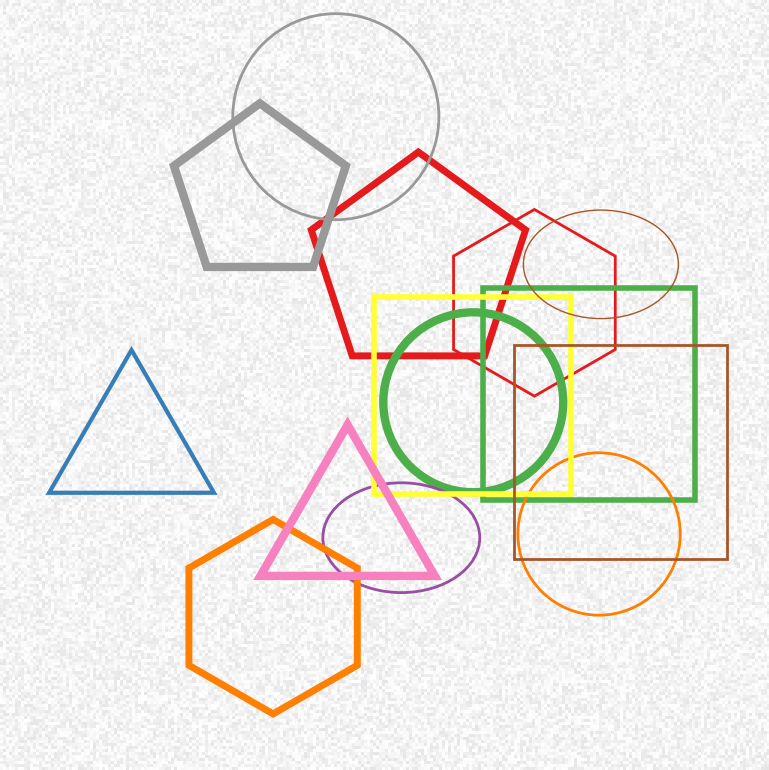[{"shape": "pentagon", "thickness": 2.5, "radius": 0.73, "center": [0.543, 0.656]}, {"shape": "hexagon", "thickness": 1, "radius": 0.61, "center": [0.694, 0.607]}, {"shape": "triangle", "thickness": 1.5, "radius": 0.62, "center": [0.171, 0.422]}, {"shape": "square", "thickness": 2, "radius": 0.69, "center": [0.765, 0.488]}, {"shape": "circle", "thickness": 3, "radius": 0.58, "center": [0.615, 0.478]}, {"shape": "oval", "thickness": 1, "radius": 0.51, "center": [0.521, 0.302]}, {"shape": "hexagon", "thickness": 2.5, "radius": 0.63, "center": [0.355, 0.199]}, {"shape": "circle", "thickness": 1, "radius": 0.53, "center": [0.778, 0.307]}, {"shape": "square", "thickness": 2, "radius": 0.64, "center": [0.613, 0.487]}, {"shape": "oval", "thickness": 0.5, "radius": 0.5, "center": [0.78, 0.657]}, {"shape": "square", "thickness": 1, "radius": 0.69, "center": [0.805, 0.413]}, {"shape": "triangle", "thickness": 3, "radius": 0.65, "center": [0.451, 0.317]}, {"shape": "pentagon", "thickness": 3, "radius": 0.59, "center": [0.338, 0.748]}, {"shape": "circle", "thickness": 1, "radius": 0.67, "center": [0.436, 0.848]}]